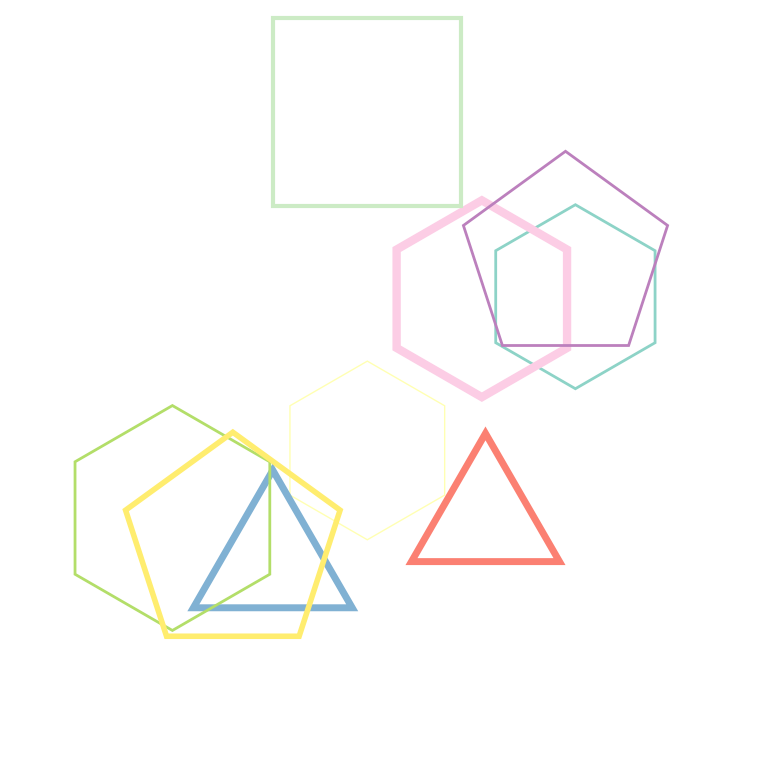[{"shape": "hexagon", "thickness": 1, "radius": 0.6, "center": [0.747, 0.615]}, {"shape": "hexagon", "thickness": 0.5, "radius": 0.58, "center": [0.477, 0.415]}, {"shape": "triangle", "thickness": 2.5, "radius": 0.55, "center": [0.631, 0.326]}, {"shape": "triangle", "thickness": 2.5, "radius": 0.6, "center": [0.354, 0.27]}, {"shape": "hexagon", "thickness": 1, "radius": 0.73, "center": [0.224, 0.327]}, {"shape": "hexagon", "thickness": 3, "radius": 0.64, "center": [0.626, 0.612]}, {"shape": "pentagon", "thickness": 1, "radius": 0.7, "center": [0.734, 0.664]}, {"shape": "square", "thickness": 1.5, "radius": 0.61, "center": [0.477, 0.854]}, {"shape": "pentagon", "thickness": 2, "radius": 0.73, "center": [0.302, 0.292]}]